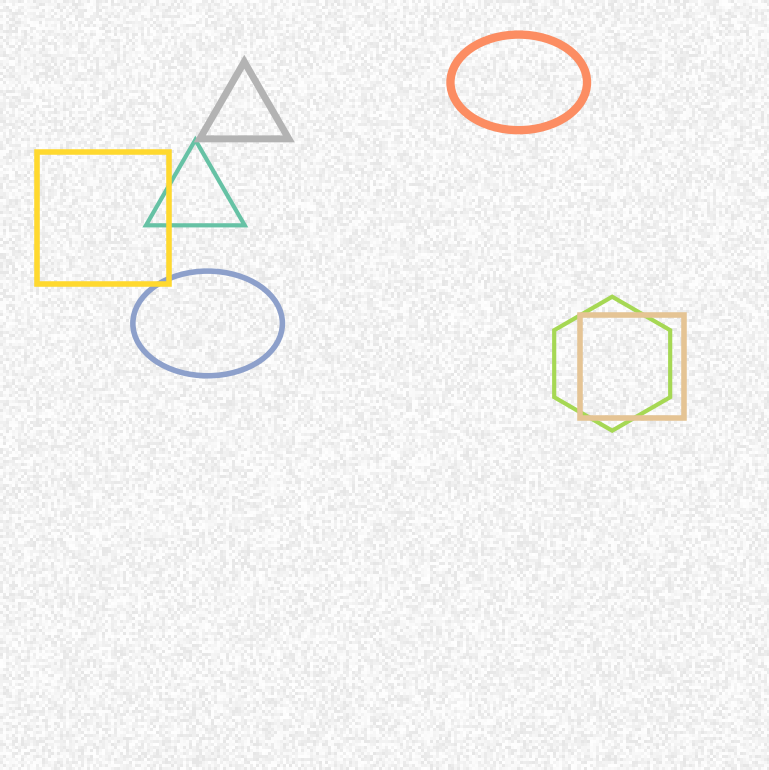[{"shape": "triangle", "thickness": 1.5, "radius": 0.37, "center": [0.254, 0.744]}, {"shape": "oval", "thickness": 3, "radius": 0.44, "center": [0.674, 0.893]}, {"shape": "oval", "thickness": 2, "radius": 0.49, "center": [0.27, 0.58]}, {"shape": "hexagon", "thickness": 1.5, "radius": 0.43, "center": [0.795, 0.528]}, {"shape": "square", "thickness": 2, "radius": 0.43, "center": [0.134, 0.717]}, {"shape": "square", "thickness": 2, "radius": 0.34, "center": [0.821, 0.524]}, {"shape": "triangle", "thickness": 2.5, "radius": 0.33, "center": [0.317, 0.853]}]